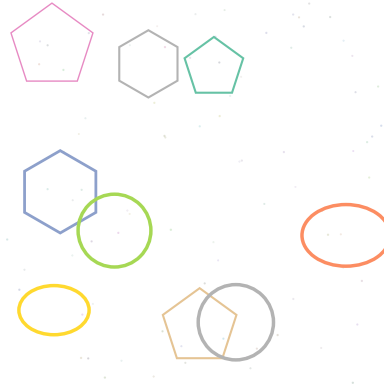[{"shape": "pentagon", "thickness": 1.5, "radius": 0.4, "center": [0.556, 0.824]}, {"shape": "oval", "thickness": 2.5, "radius": 0.57, "center": [0.899, 0.389]}, {"shape": "hexagon", "thickness": 2, "radius": 0.53, "center": [0.156, 0.502]}, {"shape": "pentagon", "thickness": 1, "radius": 0.56, "center": [0.135, 0.88]}, {"shape": "circle", "thickness": 2.5, "radius": 0.47, "center": [0.297, 0.401]}, {"shape": "oval", "thickness": 2.5, "radius": 0.46, "center": [0.14, 0.194]}, {"shape": "pentagon", "thickness": 1.5, "radius": 0.5, "center": [0.519, 0.151]}, {"shape": "hexagon", "thickness": 1.5, "radius": 0.44, "center": [0.385, 0.834]}, {"shape": "circle", "thickness": 2.5, "radius": 0.49, "center": [0.613, 0.163]}]